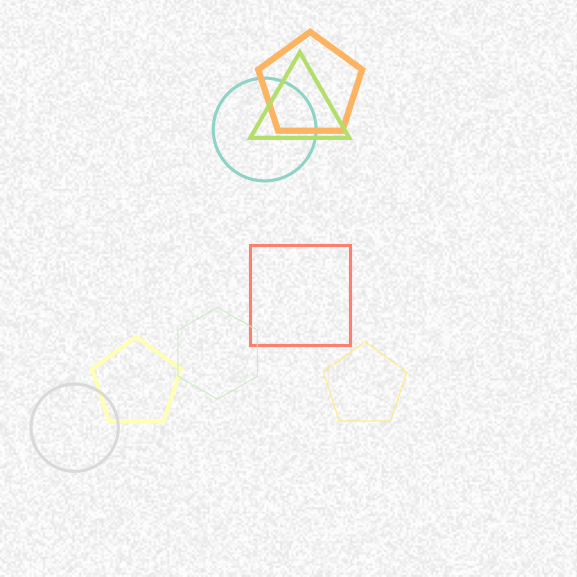[{"shape": "circle", "thickness": 1.5, "radius": 0.44, "center": [0.458, 0.775]}, {"shape": "pentagon", "thickness": 2, "radius": 0.4, "center": [0.236, 0.335]}, {"shape": "square", "thickness": 1.5, "radius": 0.43, "center": [0.52, 0.488]}, {"shape": "pentagon", "thickness": 3, "radius": 0.47, "center": [0.537, 0.849]}, {"shape": "triangle", "thickness": 2, "radius": 0.49, "center": [0.519, 0.81]}, {"shape": "circle", "thickness": 1.5, "radius": 0.38, "center": [0.129, 0.259]}, {"shape": "hexagon", "thickness": 0.5, "radius": 0.4, "center": [0.377, 0.387]}, {"shape": "pentagon", "thickness": 0.5, "radius": 0.38, "center": [0.632, 0.332]}]